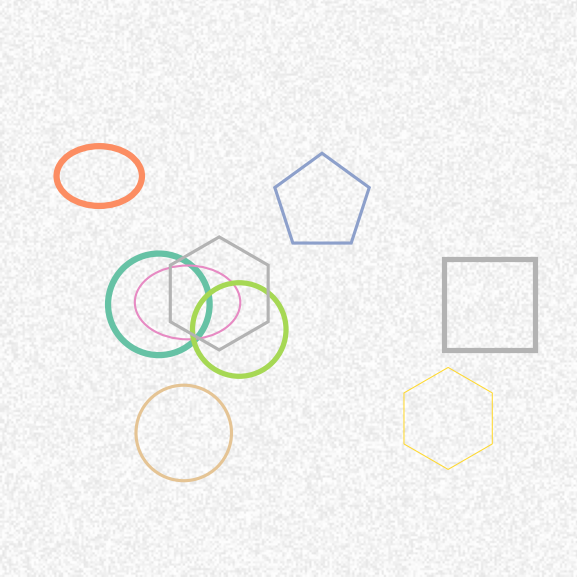[{"shape": "circle", "thickness": 3, "radius": 0.44, "center": [0.275, 0.472]}, {"shape": "oval", "thickness": 3, "radius": 0.37, "center": [0.172, 0.694]}, {"shape": "pentagon", "thickness": 1.5, "radius": 0.43, "center": [0.558, 0.648]}, {"shape": "oval", "thickness": 1, "radius": 0.46, "center": [0.325, 0.475]}, {"shape": "circle", "thickness": 2.5, "radius": 0.41, "center": [0.414, 0.429]}, {"shape": "hexagon", "thickness": 0.5, "radius": 0.44, "center": [0.776, 0.275]}, {"shape": "circle", "thickness": 1.5, "radius": 0.41, "center": [0.318, 0.249]}, {"shape": "hexagon", "thickness": 1.5, "radius": 0.49, "center": [0.38, 0.491]}, {"shape": "square", "thickness": 2.5, "radius": 0.39, "center": [0.847, 0.471]}]